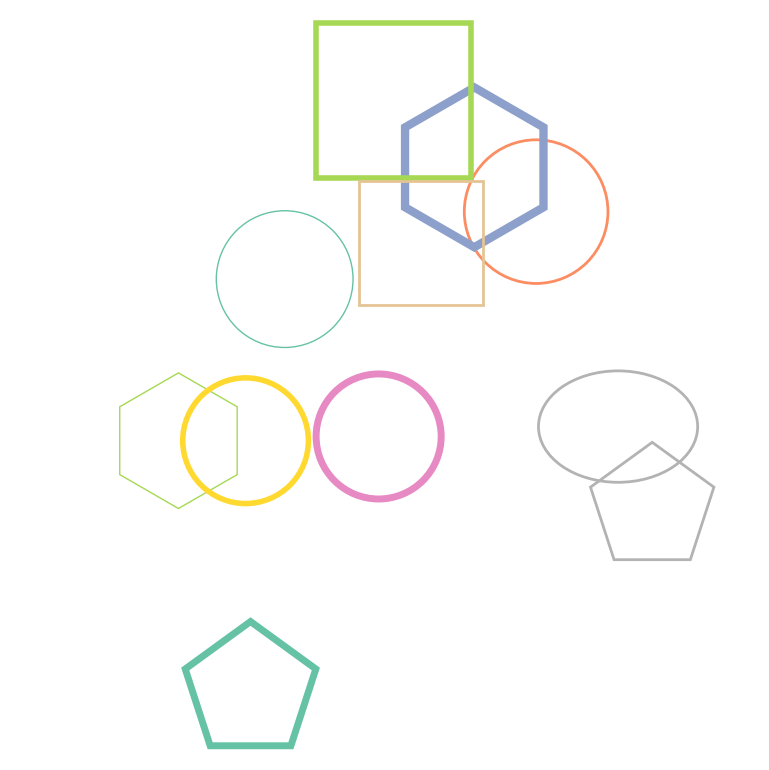[{"shape": "pentagon", "thickness": 2.5, "radius": 0.45, "center": [0.325, 0.104]}, {"shape": "circle", "thickness": 0.5, "radius": 0.44, "center": [0.37, 0.638]}, {"shape": "circle", "thickness": 1, "radius": 0.47, "center": [0.696, 0.725]}, {"shape": "hexagon", "thickness": 3, "radius": 0.52, "center": [0.616, 0.783]}, {"shape": "circle", "thickness": 2.5, "radius": 0.41, "center": [0.492, 0.433]}, {"shape": "square", "thickness": 2, "radius": 0.5, "center": [0.511, 0.87]}, {"shape": "hexagon", "thickness": 0.5, "radius": 0.44, "center": [0.232, 0.428]}, {"shape": "circle", "thickness": 2, "radius": 0.41, "center": [0.319, 0.428]}, {"shape": "square", "thickness": 1, "radius": 0.4, "center": [0.546, 0.685]}, {"shape": "pentagon", "thickness": 1, "radius": 0.42, "center": [0.847, 0.341]}, {"shape": "oval", "thickness": 1, "radius": 0.52, "center": [0.803, 0.446]}]